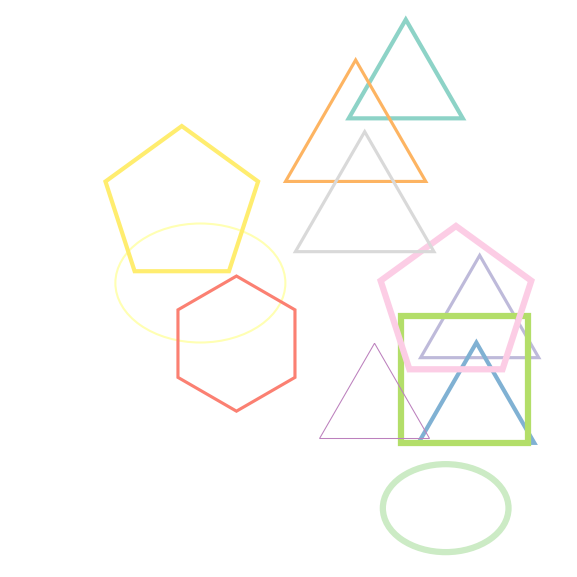[{"shape": "triangle", "thickness": 2, "radius": 0.57, "center": [0.703, 0.851]}, {"shape": "oval", "thickness": 1, "radius": 0.74, "center": [0.347, 0.509]}, {"shape": "triangle", "thickness": 1.5, "radius": 0.59, "center": [0.831, 0.439]}, {"shape": "hexagon", "thickness": 1.5, "radius": 0.58, "center": [0.409, 0.404]}, {"shape": "triangle", "thickness": 2, "radius": 0.58, "center": [0.825, 0.29]}, {"shape": "triangle", "thickness": 1.5, "radius": 0.7, "center": [0.616, 0.755]}, {"shape": "square", "thickness": 3, "radius": 0.55, "center": [0.805, 0.342]}, {"shape": "pentagon", "thickness": 3, "radius": 0.69, "center": [0.79, 0.471]}, {"shape": "triangle", "thickness": 1.5, "radius": 0.69, "center": [0.631, 0.633]}, {"shape": "triangle", "thickness": 0.5, "radius": 0.55, "center": [0.649, 0.295]}, {"shape": "oval", "thickness": 3, "radius": 0.54, "center": [0.772, 0.119]}, {"shape": "pentagon", "thickness": 2, "radius": 0.69, "center": [0.315, 0.642]}]